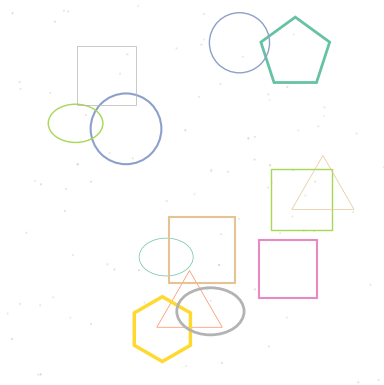[{"shape": "pentagon", "thickness": 2, "radius": 0.47, "center": [0.767, 0.862]}, {"shape": "oval", "thickness": 0.5, "radius": 0.35, "center": [0.432, 0.332]}, {"shape": "triangle", "thickness": 0.5, "radius": 0.49, "center": [0.492, 0.199]}, {"shape": "circle", "thickness": 1.5, "radius": 0.46, "center": [0.327, 0.665]}, {"shape": "circle", "thickness": 1, "radius": 0.39, "center": [0.622, 0.889]}, {"shape": "square", "thickness": 1.5, "radius": 0.38, "center": [0.748, 0.301]}, {"shape": "oval", "thickness": 1, "radius": 0.35, "center": [0.196, 0.68]}, {"shape": "square", "thickness": 1, "radius": 0.4, "center": [0.784, 0.481]}, {"shape": "hexagon", "thickness": 2.5, "radius": 0.42, "center": [0.422, 0.145]}, {"shape": "triangle", "thickness": 0.5, "radius": 0.47, "center": [0.839, 0.503]}, {"shape": "square", "thickness": 1.5, "radius": 0.43, "center": [0.524, 0.351]}, {"shape": "square", "thickness": 0.5, "radius": 0.38, "center": [0.276, 0.804]}, {"shape": "oval", "thickness": 2, "radius": 0.44, "center": [0.547, 0.191]}]